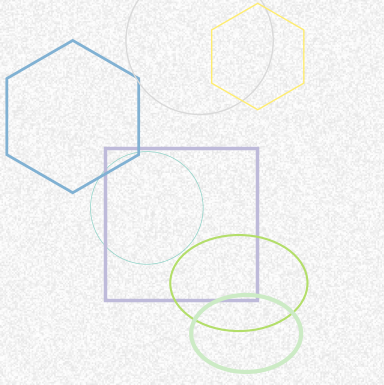[{"shape": "circle", "thickness": 0.5, "radius": 0.73, "center": [0.381, 0.46]}, {"shape": "square", "thickness": 2.5, "radius": 0.99, "center": [0.471, 0.419]}, {"shape": "hexagon", "thickness": 2, "radius": 0.99, "center": [0.189, 0.697]}, {"shape": "oval", "thickness": 1.5, "radius": 0.89, "center": [0.62, 0.265]}, {"shape": "circle", "thickness": 1, "radius": 0.96, "center": [0.518, 0.894]}, {"shape": "oval", "thickness": 3, "radius": 0.71, "center": [0.639, 0.134]}, {"shape": "hexagon", "thickness": 1, "radius": 0.69, "center": [0.669, 0.853]}]